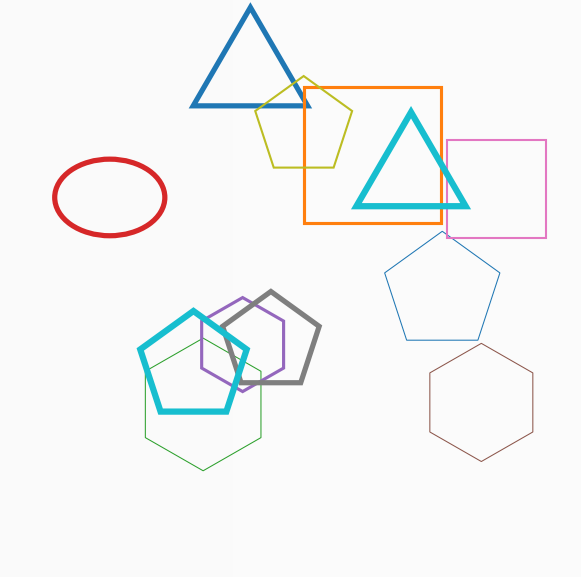[{"shape": "pentagon", "thickness": 0.5, "radius": 0.52, "center": [0.761, 0.494]}, {"shape": "triangle", "thickness": 2.5, "radius": 0.57, "center": [0.431, 0.873]}, {"shape": "square", "thickness": 1.5, "radius": 0.59, "center": [0.64, 0.731]}, {"shape": "hexagon", "thickness": 0.5, "radius": 0.57, "center": [0.35, 0.299]}, {"shape": "oval", "thickness": 2.5, "radius": 0.47, "center": [0.189, 0.657]}, {"shape": "hexagon", "thickness": 1.5, "radius": 0.41, "center": [0.417, 0.402]}, {"shape": "hexagon", "thickness": 0.5, "radius": 0.51, "center": [0.828, 0.302]}, {"shape": "square", "thickness": 1, "radius": 0.43, "center": [0.853, 0.672]}, {"shape": "pentagon", "thickness": 2.5, "radius": 0.44, "center": [0.466, 0.407]}, {"shape": "pentagon", "thickness": 1, "radius": 0.44, "center": [0.522, 0.78]}, {"shape": "triangle", "thickness": 3, "radius": 0.54, "center": [0.707, 0.696]}, {"shape": "pentagon", "thickness": 3, "radius": 0.48, "center": [0.333, 0.364]}]